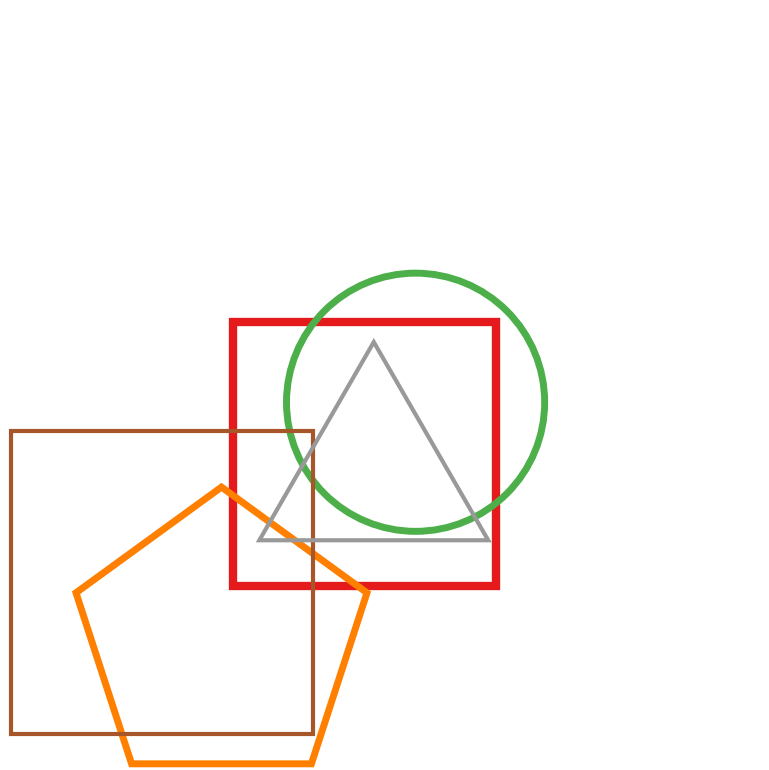[{"shape": "square", "thickness": 3, "radius": 0.86, "center": [0.474, 0.411]}, {"shape": "circle", "thickness": 2.5, "radius": 0.84, "center": [0.54, 0.478]}, {"shape": "pentagon", "thickness": 2.5, "radius": 0.99, "center": [0.288, 0.169]}, {"shape": "square", "thickness": 1.5, "radius": 0.98, "center": [0.211, 0.244]}, {"shape": "triangle", "thickness": 1.5, "radius": 0.86, "center": [0.485, 0.384]}]